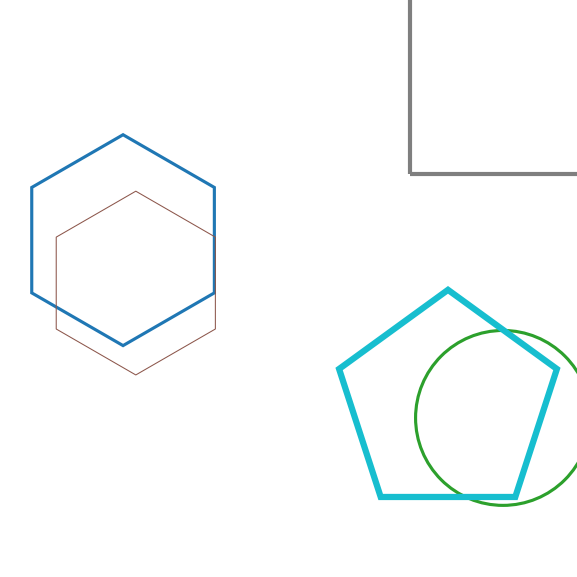[{"shape": "hexagon", "thickness": 1.5, "radius": 0.91, "center": [0.213, 0.583]}, {"shape": "circle", "thickness": 1.5, "radius": 0.76, "center": [0.871, 0.275]}, {"shape": "hexagon", "thickness": 0.5, "radius": 0.8, "center": [0.235, 0.509]}, {"shape": "square", "thickness": 2, "radius": 0.94, "center": [0.896, 0.884]}, {"shape": "pentagon", "thickness": 3, "radius": 0.99, "center": [0.776, 0.299]}]